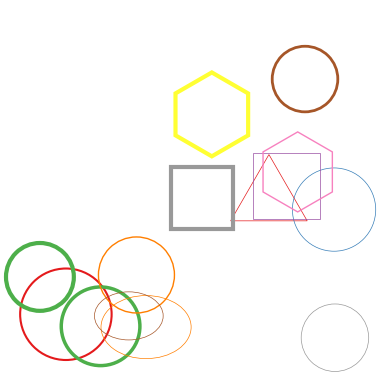[{"shape": "circle", "thickness": 1.5, "radius": 0.59, "center": [0.171, 0.184]}, {"shape": "triangle", "thickness": 0.5, "radius": 0.57, "center": [0.699, 0.484]}, {"shape": "circle", "thickness": 0.5, "radius": 0.54, "center": [0.868, 0.456]}, {"shape": "circle", "thickness": 3, "radius": 0.44, "center": [0.104, 0.281]}, {"shape": "circle", "thickness": 2.5, "radius": 0.51, "center": [0.261, 0.153]}, {"shape": "square", "thickness": 0.5, "radius": 0.43, "center": [0.744, 0.517]}, {"shape": "circle", "thickness": 1, "radius": 0.49, "center": [0.354, 0.286]}, {"shape": "oval", "thickness": 0.5, "radius": 0.59, "center": [0.379, 0.15]}, {"shape": "hexagon", "thickness": 3, "radius": 0.54, "center": [0.55, 0.703]}, {"shape": "oval", "thickness": 0.5, "radius": 0.45, "center": [0.335, 0.18]}, {"shape": "circle", "thickness": 2, "radius": 0.43, "center": [0.792, 0.795]}, {"shape": "hexagon", "thickness": 1, "radius": 0.52, "center": [0.773, 0.553]}, {"shape": "circle", "thickness": 0.5, "radius": 0.44, "center": [0.87, 0.123]}, {"shape": "square", "thickness": 3, "radius": 0.4, "center": [0.525, 0.486]}]